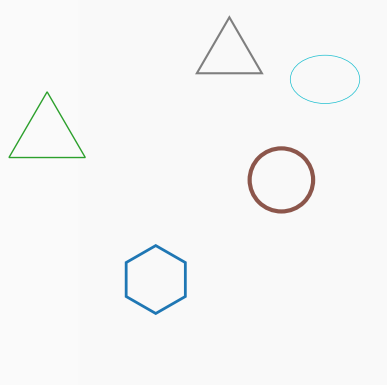[{"shape": "hexagon", "thickness": 2, "radius": 0.44, "center": [0.402, 0.274]}, {"shape": "triangle", "thickness": 1, "radius": 0.57, "center": [0.122, 0.648]}, {"shape": "circle", "thickness": 3, "radius": 0.41, "center": [0.726, 0.533]}, {"shape": "triangle", "thickness": 1.5, "radius": 0.48, "center": [0.592, 0.858]}, {"shape": "oval", "thickness": 0.5, "radius": 0.45, "center": [0.839, 0.794]}]